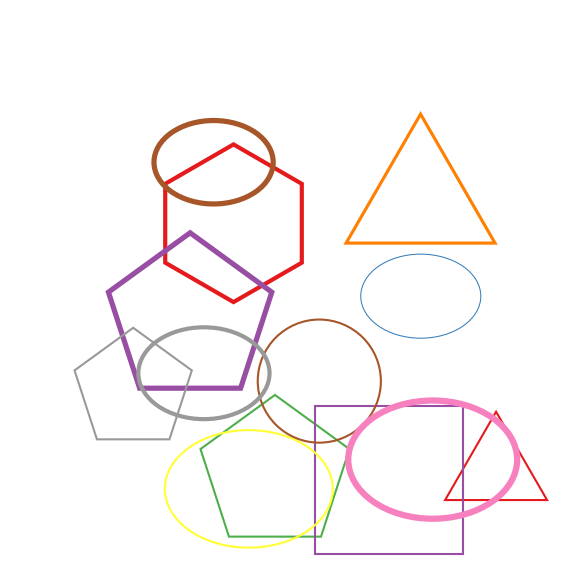[{"shape": "hexagon", "thickness": 2, "radius": 0.68, "center": [0.404, 0.613]}, {"shape": "triangle", "thickness": 1, "radius": 0.51, "center": [0.859, 0.184]}, {"shape": "oval", "thickness": 0.5, "radius": 0.52, "center": [0.729, 0.486]}, {"shape": "pentagon", "thickness": 1, "radius": 0.68, "center": [0.476, 0.18]}, {"shape": "square", "thickness": 1, "radius": 0.64, "center": [0.673, 0.167]}, {"shape": "pentagon", "thickness": 2.5, "radius": 0.74, "center": [0.329, 0.447]}, {"shape": "triangle", "thickness": 1.5, "radius": 0.74, "center": [0.728, 0.653]}, {"shape": "oval", "thickness": 1, "radius": 0.73, "center": [0.431, 0.153]}, {"shape": "oval", "thickness": 2.5, "radius": 0.52, "center": [0.37, 0.718]}, {"shape": "circle", "thickness": 1, "radius": 0.53, "center": [0.553, 0.339]}, {"shape": "oval", "thickness": 3, "radius": 0.73, "center": [0.749, 0.203]}, {"shape": "oval", "thickness": 2, "radius": 0.57, "center": [0.353, 0.353]}, {"shape": "pentagon", "thickness": 1, "radius": 0.53, "center": [0.231, 0.325]}]